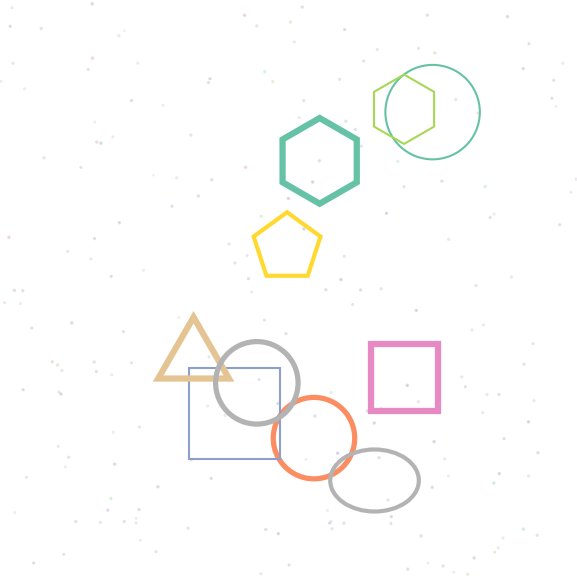[{"shape": "circle", "thickness": 1, "radius": 0.41, "center": [0.749, 0.805]}, {"shape": "hexagon", "thickness": 3, "radius": 0.37, "center": [0.554, 0.721]}, {"shape": "circle", "thickness": 2.5, "radius": 0.35, "center": [0.544, 0.24]}, {"shape": "square", "thickness": 1, "radius": 0.39, "center": [0.406, 0.283]}, {"shape": "square", "thickness": 3, "radius": 0.29, "center": [0.7, 0.346]}, {"shape": "hexagon", "thickness": 1, "radius": 0.3, "center": [0.7, 0.81]}, {"shape": "pentagon", "thickness": 2, "radius": 0.3, "center": [0.497, 0.571]}, {"shape": "triangle", "thickness": 3, "radius": 0.35, "center": [0.335, 0.379]}, {"shape": "circle", "thickness": 2.5, "radius": 0.36, "center": [0.445, 0.336]}, {"shape": "oval", "thickness": 2, "radius": 0.38, "center": [0.649, 0.167]}]